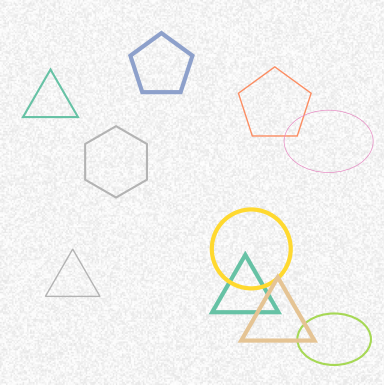[{"shape": "triangle", "thickness": 1.5, "radius": 0.41, "center": [0.131, 0.737]}, {"shape": "triangle", "thickness": 3, "radius": 0.5, "center": [0.637, 0.239]}, {"shape": "pentagon", "thickness": 1, "radius": 0.5, "center": [0.714, 0.727]}, {"shape": "pentagon", "thickness": 3, "radius": 0.42, "center": [0.419, 0.829]}, {"shape": "oval", "thickness": 0.5, "radius": 0.58, "center": [0.854, 0.633]}, {"shape": "oval", "thickness": 1.5, "radius": 0.48, "center": [0.868, 0.119]}, {"shape": "circle", "thickness": 3, "radius": 0.51, "center": [0.653, 0.353]}, {"shape": "triangle", "thickness": 3, "radius": 0.55, "center": [0.722, 0.17]}, {"shape": "triangle", "thickness": 1, "radius": 0.41, "center": [0.189, 0.271]}, {"shape": "hexagon", "thickness": 1.5, "radius": 0.46, "center": [0.301, 0.58]}]